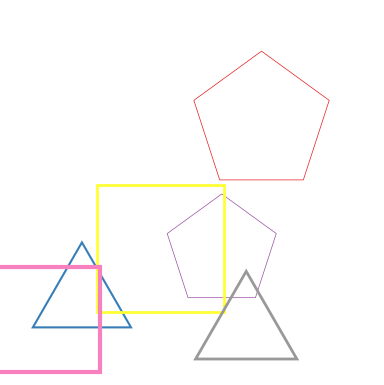[{"shape": "pentagon", "thickness": 0.5, "radius": 0.92, "center": [0.679, 0.682]}, {"shape": "triangle", "thickness": 1.5, "radius": 0.74, "center": [0.213, 0.223]}, {"shape": "pentagon", "thickness": 0.5, "radius": 0.74, "center": [0.576, 0.347]}, {"shape": "square", "thickness": 2, "radius": 0.82, "center": [0.417, 0.355]}, {"shape": "square", "thickness": 3, "radius": 0.68, "center": [0.124, 0.171]}, {"shape": "triangle", "thickness": 2, "radius": 0.76, "center": [0.64, 0.143]}]